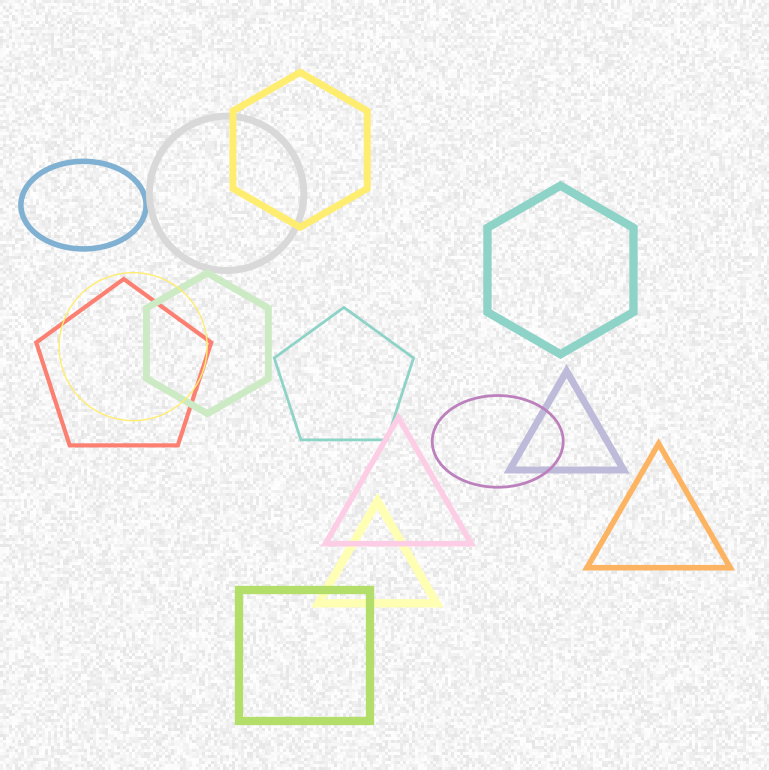[{"shape": "hexagon", "thickness": 3, "radius": 0.55, "center": [0.728, 0.649]}, {"shape": "pentagon", "thickness": 1, "radius": 0.48, "center": [0.447, 0.506]}, {"shape": "triangle", "thickness": 3, "radius": 0.44, "center": [0.49, 0.261]}, {"shape": "triangle", "thickness": 2.5, "radius": 0.43, "center": [0.736, 0.432]}, {"shape": "pentagon", "thickness": 1.5, "radius": 0.6, "center": [0.161, 0.518]}, {"shape": "oval", "thickness": 2, "radius": 0.41, "center": [0.108, 0.734]}, {"shape": "triangle", "thickness": 2, "radius": 0.54, "center": [0.855, 0.316]}, {"shape": "square", "thickness": 3, "radius": 0.43, "center": [0.395, 0.148]}, {"shape": "triangle", "thickness": 2, "radius": 0.55, "center": [0.517, 0.349]}, {"shape": "circle", "thickness": 2.5, "radius": 0.5, "center": [0.294, 0.749]}, {"shape": "oval", "thickness": 1, "radius": 0.43, "center": [0.646, 0.427]}, {"shape": "hexagon", "thickness": 2.5, "radius": 0.46, "center": [0.269, 0.554]}, {"shape": "circle", "thickness": 0.5, "radius": 0.48, "center": [0.173, 0.55]}, {"shape": "hexagon", "thickness": 2.5, "radius": 0.5, "center": [0.39, 0.805]}]